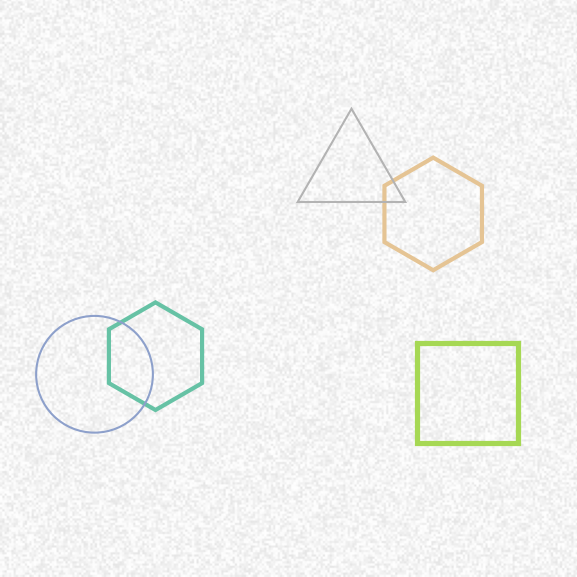[{"shape": "hexagon", "thickness": 2, "radius": 0.47, "center": [0.269, 0.382]}, {"shape": "circle", "thickness": 1, "radius": 0.51, "center": [0.164, 0.351]}, {"shape": "square", "thickness": 2.5, "radius": 0.43, "center": [0.809, 0.318]}, {"shape": "hexagon", "thickness": 2, "radius": 0.49, "center": [0.75, 0.629]}, {"shape": "triangle", "thickness": 1, "radius": 0.54, "center": [0.609, 0.703]}]